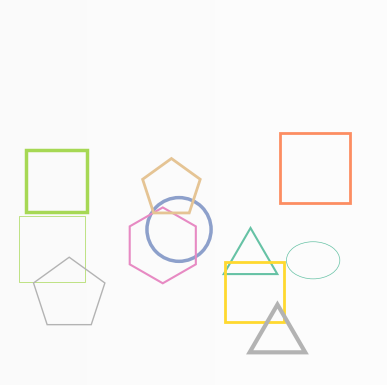[{"shape": "oval", "thickness": 0.5, "radius": 0.34, "center": [0.808, 0.324]}, {"shape": "triangle", "thickness": 1.5, "radius": 0.4, "center": [0.647, 0.328]}, {"shape": "square", "thickness": 2, "radius": 0.45, "center": [0.813, 0.563]}, {"shape": "circle", "thickness": 2.5, "radius": 0.41, "center": [0.462, 0.404]}, {"shape": "hexagon", "thickness": 1.5, "radius": 0.49, "center": [0.42, 0.363]}, {"shape": "square", "thickness": 0.5, "radius": 0.43, "center": [0.135, 0.353]}, {"shape": "square", "thickness": 2.5, "radius": 0.4, "center": [0.145, 0.53]}, {"shape": "square", "thickness": 2, "radius": 0.38, "center": [0.657, 0.242]}, {"shape": "pentagon", "thickness": 2, "radius": 0.39, "center": [0.442, 0.51]}, {"shape": "pentagon", "thickness": 1, "radius": 0.48, "center": [0.179, 0.235]}, {"shape": "triangle", "thickness": 3, "radius": 0.41, "center": [0.716, 0.126]}]